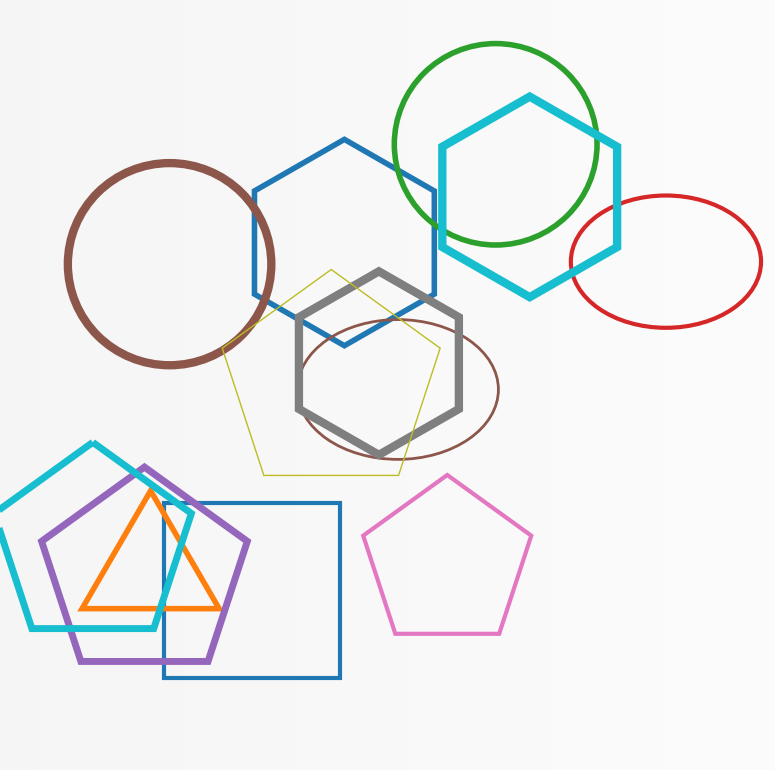[{"shape": "square", "thickness": 1.5, "radius": 0.57, "center": [0.325, 0.233]}, {"shape": "hexagon", "thickness": 2, "radius": 0.67, "center": [0.444, 0.685]}, {"shape": "triangle", "thickness": 2, "radius": 0.51, "center": [0.194, 0.261]}, {"shape": "circle", "thickness": 2, "radius": 0.65, "center": [0.64, 0.813]}, {"shape": "oval", "thickness": 1.5, "radius": 0.61, "center": [0.859, 0.66]}, {"shape": "pentagon", "thickness": 2.5, "radius": 0.7, "center": [0.186, 0.254]}, {"shape": "circle", "thickness": 3, "radius": 0.66, "center": [0.219, 0.657]}, {"shape": "oval", "thickness": 1, "radius": 0.65, "center": [0.513, 0.494]}, {"shape": "pentagon", "thickness": 1.5, "radius": 0.57, "center": [0.577, 0.269]}, {"shape": "hexagon", "thickness": 3, "radius": 0.6, "center": [0.489, 0.528]}, {"shape": "pentagon", "thickness": 0.5, "radius": 0.74, "center": [0.427, 0.502]}, {"shape": "pentagon", "thickness": 2.5, "radius": 0.67, "center": [0.12, 0.292]}, {"shape": "hexagon", "thickness": 3, "radius": 0.65, "center": [0.684, 0.744]}]